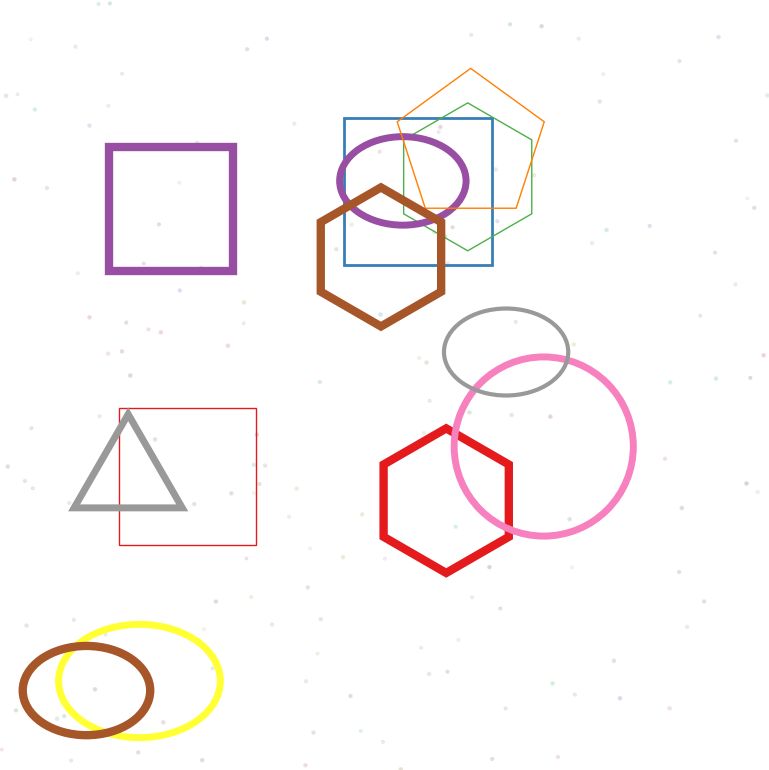[{"shape": "hexagon", "thickness": 3, "radius": 0.47, "center": [0.579, 0.35]}, {"shape": "square", "thickness": 0.5, "radius": 0.44, "center": [0.244, 0.381]}, {"shape": "square", "thickness": 1, "radius": 0.48, "center": [0.543, 0.751]}, {"shape": "hexagon", "thickness": 0.5, "radius": 0.48, "center": [0.607, 0.77]}, {"shape": "oval", "thickness": 2.5, "radius": 0.41, "center": [0.523, 0.765]}, {"shape": "square", "thickness": 3, "radius": 0.4, "center": [0.222, 0.728]}, {"shape": "pentagon", "thickness": 0.5, "radius": 0.5, "center": [0.611, 0.811]}, {"shape": "oval", "thickness": 2.5, "radius": 0.53, "center": [0.181, 0.116]}, {"shape": "hexagon", "thickness": 3, "radius": 0.45, "center": [0.495, 0.666]}, {"shape": "oval", "thickness": 3, "radius": 0.41, "center": [0.112, 0.103]}, {"shape": "circle", "thickness": 2.5, "radius": 0.58, "center": [0.706, 0.42]}, {"shape": "oval", "thickness": 1.5, "radius": 0.4, "center": [0.657, 0.543]}, {"shape": "triangle", "thickness": 2.5, "radius": 0.41, "center": [0.166, 0.381]}]